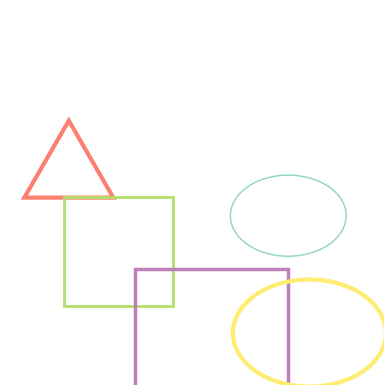[{"shape": "oval", "thickness": 1, "radius": 0.75, "center": [0.749, 0.44]}, {"shape": "triangle", "thickness": 3, "radius": 0.67, "center": [0.179, 0.553]}, {"shape": "square", "thickness": 2, "radius": 0.71, "center": [0.307, 0.347]}, {"shape": "square", "thickness": 2.5, "radius": 1.0, "center": [0.549, 0.101]}, {"shape": "oval", "thickness": 3, "radius": 0.99, "center": [0.804, 0.135]}]